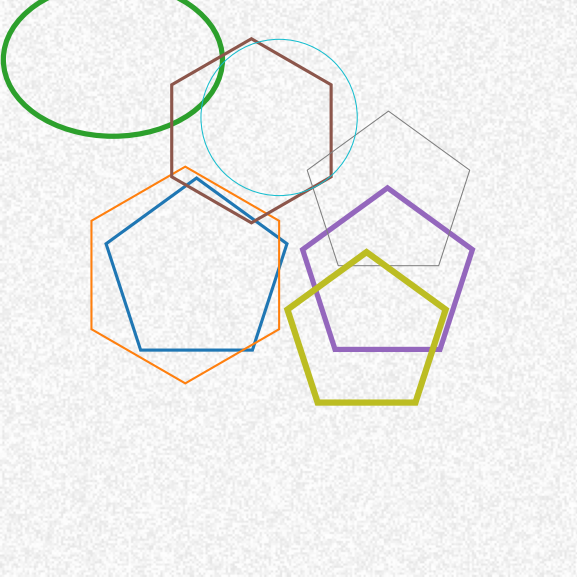[{"shape": "pentagon", "thickness": 1.5, "radius": 0.82, "center": [0.34, 0.526]}, {"shape": "hexagon", "thickness": 1, "radius": 0.94, "center": [0.321, 0.523]}, {"shape": "oval", "thickness": 2.5, "radius": 0.95, "center": [0.195, 0.896]}, {"shape": "pentagon", "thickness": 2.5, "radius": 0.77, "center": [0.671, 0.519]}, {"shape": "hexagon", "thickness": 1.5, "radius": 0.8, "center": [0.435, 0.773]}, {"shape": "pentagon", "thickness": 0.5, "radius": 0.74, "center": [0.673, 0.659]}, {"shape": "pentagon", "thickness": 3, "radius": 0.72, "center": [0.635, 0.419]}, {"shape": "circle", "thickness": 0.5, "radius": 0.68, "center": [0.483, 0.796]}]